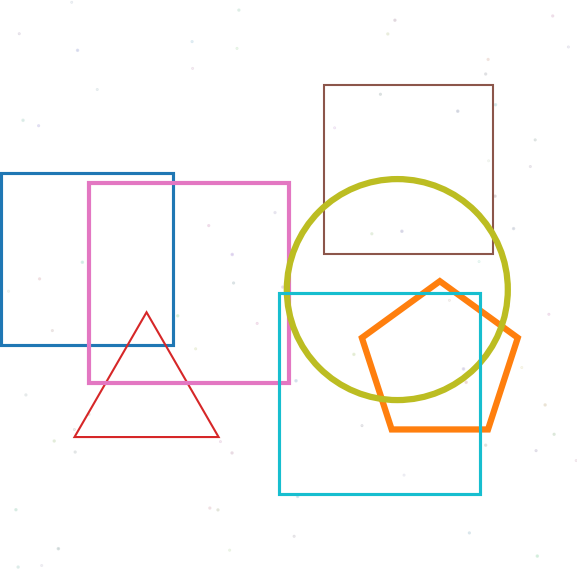[{"shape": "square", "thickness": 1.5, "radius": 0.75, "center": [0.151, 0.551]}, {"shape": "pentagon", "thickness": 3, "radius": 0.71, "center": [0.762, 0.37]}, {"shape": "triangle", "thickness": 1, "radius": 0.72, "center": [0.254, 0.314]}, {"shape": "square", "thickness": 1, "radius": 0.73, "center": [0.708, 0.706]}, {"shape": "square", "thickness": 2, "radius": 0.87, "center": [0.327, 0.508]}, {"shape": "circle", "thickness": 3, "radius": 0.96, "center": [0.688, 0.498]}, {"shape": "square", "thickness": 1.5, "radius": 0.87, "center": [0.657, 0.318]}]